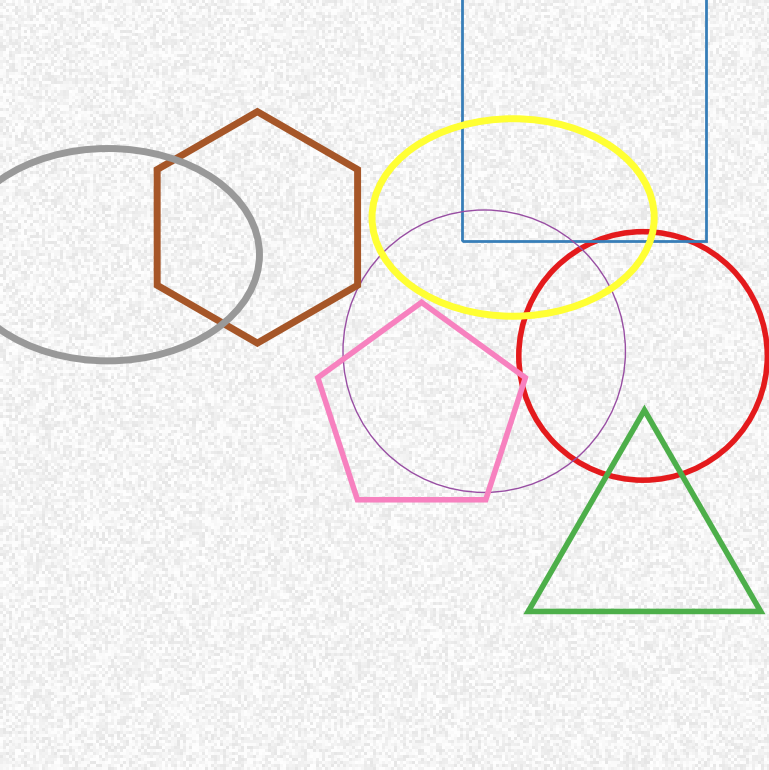[{"shape": "circle", "thickness": 2, "radius": 0.81, "center": [0.835, 0.538]}, {"shape": "square", "thickness": 1, "radius": 0.79, "center": [0.759, 0.846]}, {"shape": "triangle", "thickness": 2, "radius": 0.87, "center": [0.837, 0.293]}, {"shape": "circle", "thickness": 0.5, "radius": 0.92, "center": [0.629, 0.544]}, {"shape": "oval", "thickness": 2.5, "radius": 0.92, "center": [0.666, 0.718]}, {"shape": "hexagon", "thickness": 2.5, "radius": 0.75, "center": [0.334, 0.705]}, {"shape": "pentagon", "thickness": 2, "radius": 0.71, "center": [0.548, 0.466]}, {"shape": "oval", "thickness": 2.5, "radius": 0.98, "center": [0.14, 0.669]}]